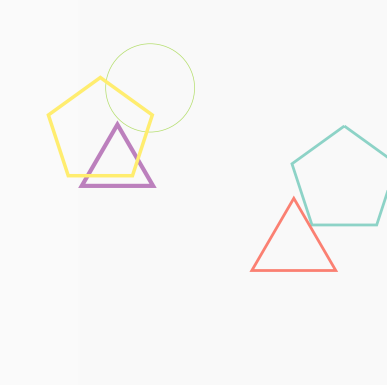[{"shape": "pentagon", "thickness": 2, "radius": 0.71, "center": [0.889, 0.531]}, {"shape": "triangle", "thickness": 2, "radius": 0.63, "center": [0.758, 0.36]}, {"shape": "circle", "thickness": 0.5, "radius": 0.57, "center": [0.387, 0.772]}, {"shape": "triangle", "thickness": 3, "radius": 0.53, "center": [0.303, 0.57]}, {"shape": "pentagon", "thickness": 2.5, "radius": 0.71, "center": [0.259, 0.658]}]